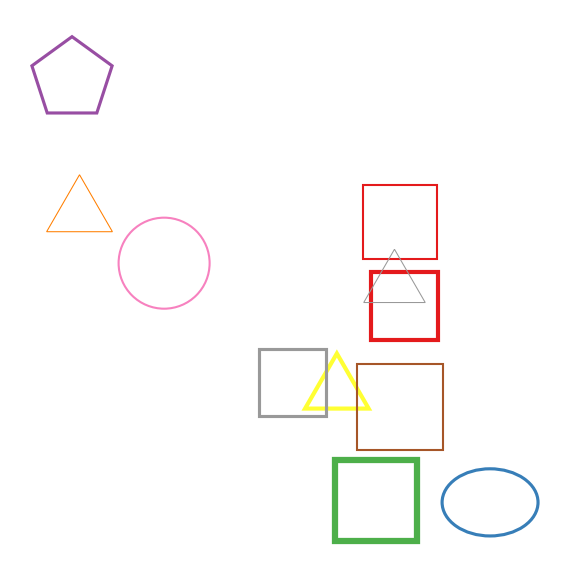[{"shape": "square", "thickness": 2, "radius": 0.29, "center": [0.7, 0.469]}, {"shape": "square", "thickness": 1, "radius": 0.32, "center": [0.692, 0.615]}, {"shape": "oval", "thickness": 1.5, "radius": 0.42, "center": [0.849, 0.129]}, {"shape": "square", "thickness": 3, "radius": 0.35, "center": [0.651, 0.133]}, {"shape": "pentagon", "thickness": 1.5, "radius": 0.37, "center": [0.125, 0.863]}, {"shape": "triangle", "thickness": 0.5, "radius": 0.33, "center": [0.138, 0.631]}, {"shape": "triangle", "thickness": 2, "radius": 0.32, "center": [0.583, 0.323]}, {"shape": "square", "thickness": 1, "radius": 0.37, "center": [0.692, 0.294]}, {"shape": "circle", "thickness": 1, "radius": 0.39, "center": [0.284, 0.543]}, {"shape": "square", "thickness": 1.5, "radius": 0.29, "center": [0.507, 0.337]}, {"shape": "triangle", "thickness": 0.5, "radius": 0.31, "center": [0.683, 0.506]}]